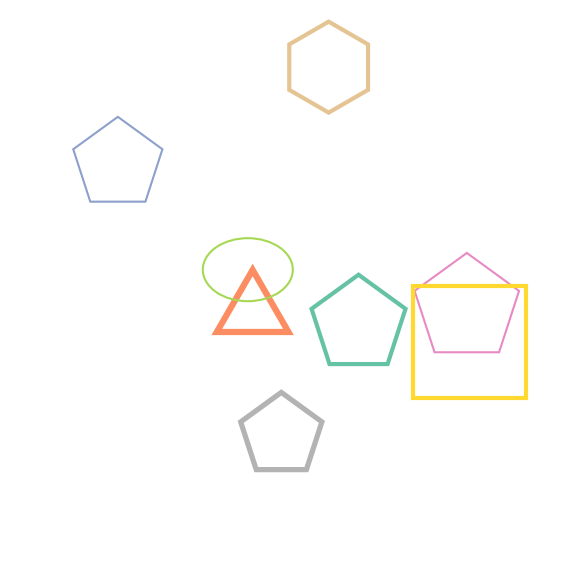[{"shape": "pentagon", "thickness": 2, "radius": 0.43, "center": [0.621, 0.438]}, {"shape": "triangle", "thickness": 3, "radius": 0.36, "center": [0.437, 0.46]}, {"shape": "pentagon", "thickness": 1, "radius": 0.41, "center": [0.204, 0.716]}, {"shape": "pentagon", "thickness": 1, "radius": 0.48, "center": [0.808, 0.466]}, {"shape": "oval", "thickness": 1, "radius": 0.39, "center": [0.429, 0.532]}, {"shape": "square", "thickness": 2, "radius": 0.49, "center": [0.814, 0.407]}, {"shape": "hexagon", "thickness": 2, "radius": 0.39, "center": [0.569, 0.883]}, {"shape": "pentagon", "thickness": 2.5, "radius": 0.37, "center": [0.487, 0.246]}]